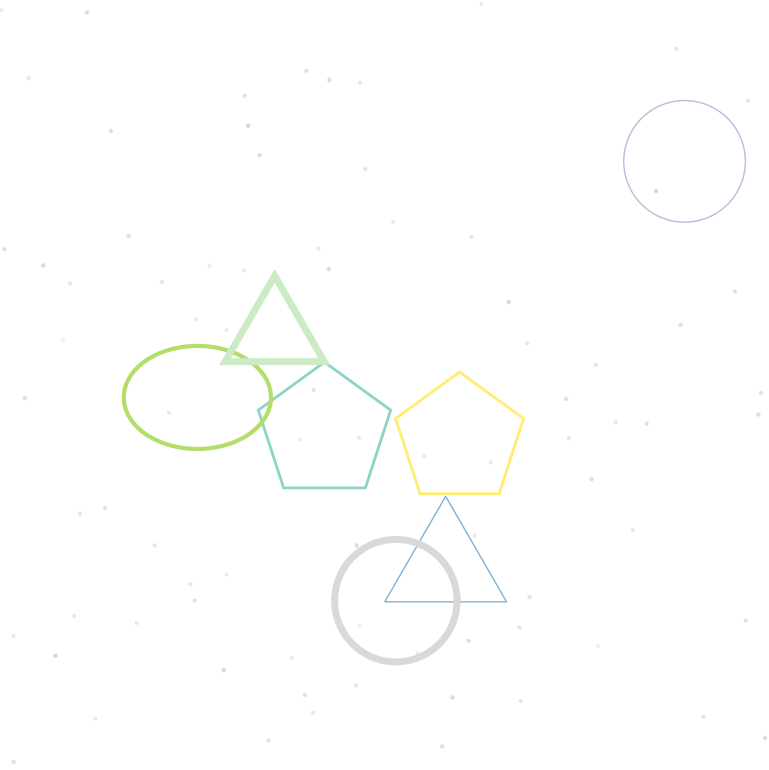[{"shape": "pentagon", "thickness": 1, "radius": 0.45, "center": [0.421, 0.439]}, {"shape": "circle", "thickness": 0.5, "radius": 0.39, "center": [0.889, 0.79]}, {"shape": "triangle", "thickness": 0.5, "radius": 0.46, "center": [0.579, 0.264]}, {"shape": "oval", "thickness": 1.5, "radius": 0.48, "center": [0.256, 0.484]}, {"shape": "circle", "thickness": 2.5, "radius": 0.4, "center": [0.514, 0.22]}, {"shape": "triangle", "thickness": 2.5, "radius": 0.37, "center": [0.357, 0.567]}, {"shape": "pentagon", "thickness": 1, "radius": 0.44, "center": [0.597, 0.429]}]